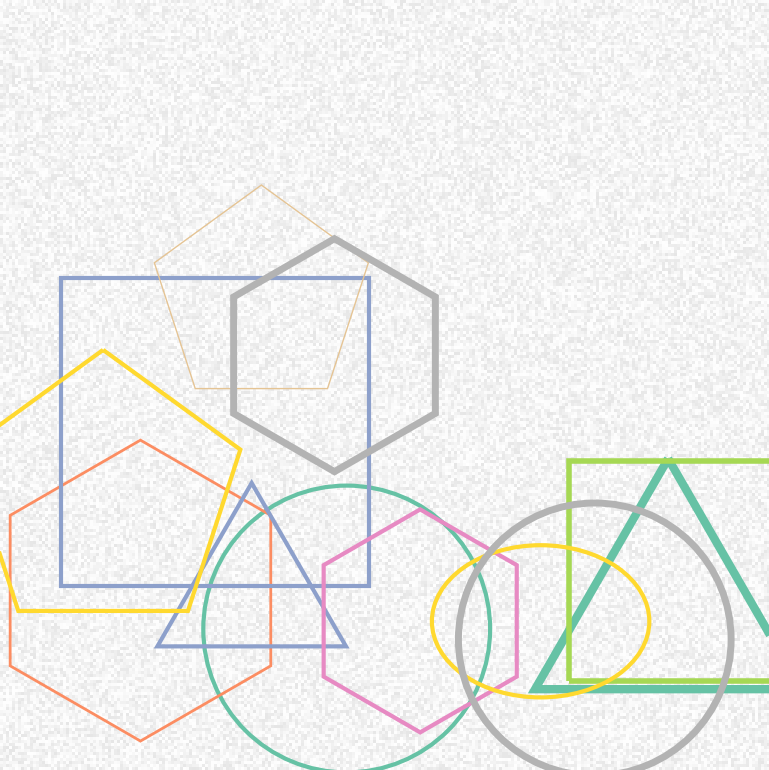[{"shape": "triangle", "thickness": 3, "radius": 1.0, "center": [0.868, 0.205]}, {"shape": "circle", "thickness": 1.5, "radius": 0.93, "center": [0.45, 0.183]}, {"shape": "hexagon", "thickness": 1, "radius": 0.98, "center": [0.182, 0.233]}, {"shape": "triangle", "thickness": 1.5, "radius": 0.71, "center": [0.327, 0.231]}, {"shape": "square", "thickness": 1.5, "radius": 1.0, "center": [0.279, 0.439]}, {"shape": "hexagon", "thickness": 1.5, "radius": 0.72, "center": [0.546, 0.194]}, {"shape": "square", "thickness": 2, "radius": 0.72, "center": [0.882, 0.258]}, {"shape": "oval", "thickness": 1.5, "radius": 0.71, "center": [0.702, 0.193]}, {"shape": "pentagon", "thickness": 1.5, "radius": 0.94, "center": [0.134, 0.358]}, {"shape": "pentagon", "thickness": 0.5, "radius": 0.73, "center": [0.339, 0.614]}, {"shape": "circle", "thickness": 2.5, "radius": 0.89, "center": [0.772, 0.17]}, {"shape": "hexagon", "thickness": 2.5, "radius": 0.76, "center": [0.434, 0.539]}]